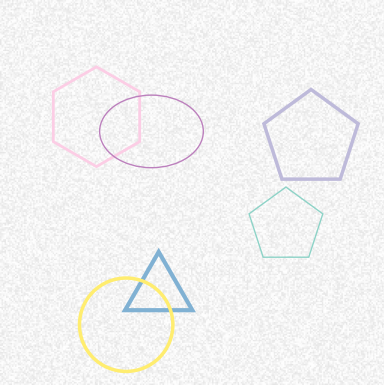[{"shape": "pentagon", "thickness": 1, "radius": 0.5, "center": [0.743, 0.413]}, {"shape": "pentagon", "thickness": 2.5, "radius": 0.64, "center": [0.808, 0.639]}, {"shape": "triangle", "thickness": 3, "radius": 0.5, "center": [0.412, 0.245]}, {"shape": "hexagon", "thickness": 2, "radius": 0.65, "center": [0.251, 0.697]}, {"shape": "oval", "thickness": 1, "radius": 0.67, "center": [0.393, 0.659]}, {"shape": "circle", "thickness": 2.5, "radius": 0.61, "center": [0.328, 0.157]}]